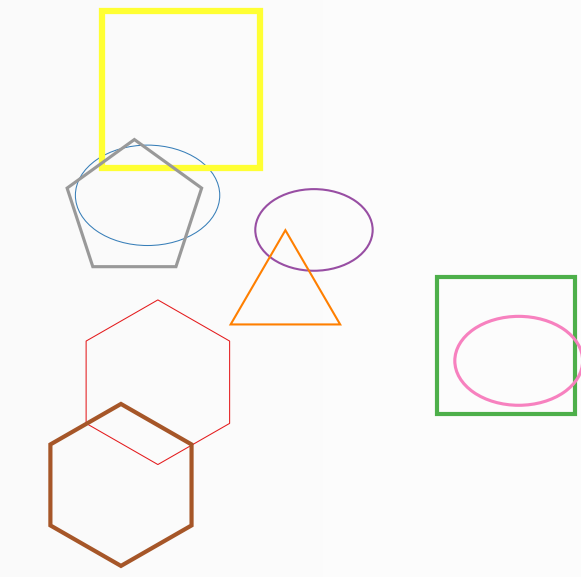[{"shape": "hexagon", "thickness": 0.5, "radius": 0.71, "center": [0.272, 0.337]}, {"shape": "oval", "thickness": 0.5, "radius": 0.62, "center": [0.254, 0.661]}, {"shape": "square", "thickness": 2, "radius": 0.59, "center": [0.87, 0.401]}, {"shape": "oval", "thickness": 1, "radius": 0.5, "center": [0.54, 0.601]}, {"shape": "triangle", "thickness": 1, "radius": 0.54, "center": [0.491, 0.492]}, {"shape": "square", "thickness": 3, "radius": 0.68, "center": [0.311, 0.844]}, {"shape": "hexagon", "thickness": 2, "radius": 0.7, "center": [0.208, 0.159]}, {"shape": "oval", "thickness": 1.5, "radius": 0.55, "center": [0.892, 0.374]}, {"shape": "pentagon", "thickness": 1.5, "radius": 0.61, "center": [0.231, 0.636]}]